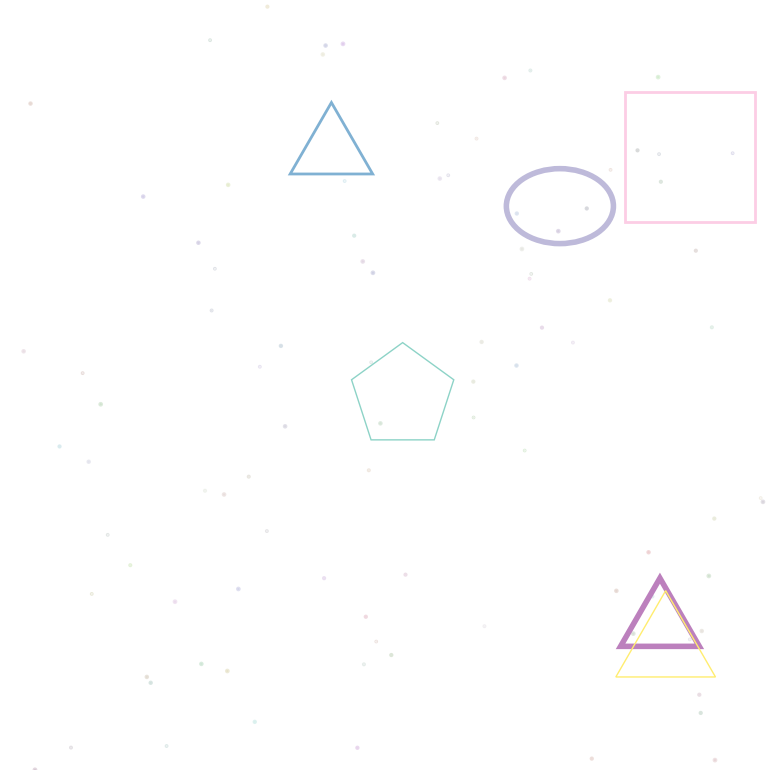[{"shape": "pentagon", "thickness": 0.5, "radius": 0.35, "center": [0.523, 0.485]}, {"shape": "oval", "thickness": 2, "radius": 0.35, "center": [0.727, 0.732]}, {"shape": "triangle", "thickness": 1, "radius": 0.31, "center": [0.43, 0.805]}, {"shape": "square", "thickness": 1, "radius": 0.42, "center": [0.897, 0.796]}, {"shape": "triangle", "thickness": 2, "radius": 0.3, "center": [0.857, 0.19]}, {"shape": "triangle", "thickness": 0.5, "radius": 0.37, "center": [0.864, 0.158]}]